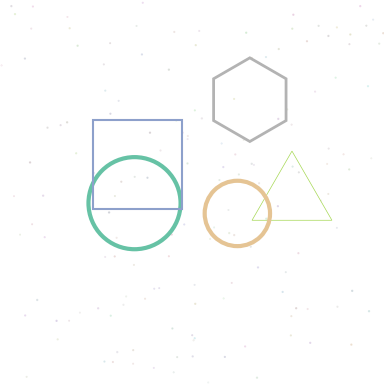[{"shape": "circle", "thickness": 3, "radius": 0.6, "center": [0.349, 0.472]}, {"shape": "square", "thickness": 1.5, "radius": 0.57, "center": [0.357, 0.572]}, {"shape": "triangle", "thickness": 0.5, "radius": 0.6, "center": [0.758, 0.488]}, {"shape": "circle", "thickness": 3, "radius": 0.42, "center": [0.617, 0.446]}, {"shape": "hexagon", "thickness": 2, "radius": 0.54, "center": [0.649, 0.741]}]